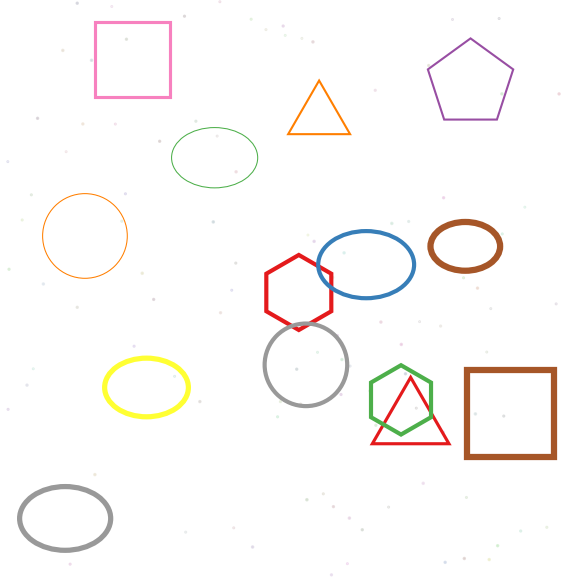[{"shape": "hexagon", "thickness": 2, "radius": 0.32, "center": [0.517, 0.493]}, {"shape": "triangle", "thickness": 1.5, "radius": 0.38, "center": [0.711, 0.269]}, {"shape": "oval", "thickness": 2, "radius": 0.42, "center": [0.634, 0.541]}, {"shape": "oval", "thickness": 0.5, "radius": 0.37, "center": [0.372, 0.726]}, {"shape": "hexagon", "thickness": 2, "radius": 0.3, "center": [0.694, 0.307]}, {"shape": "pentagon", "thickness": 1, "radius": 0.39, "center": [0.815, 0.855]}, {"shape": "triangle", "thickness": 1, "radius": 0.31, "center": [0.553, 0.798]}, {"shape": "circle", "thickness": 0.5, "radius": 0.37, "center": [0.147, 0.591]}, {"shape": "oval", "thickness": 2.5, "radius": 0.36, "center": [0.254, 0.328]}, {"shape": "oval", "thickness": 3, "radius": 0.3, "center": [0.806, 0.573]}, {"shape": "square", "thickness": 3, "radius": 0.38, "center": [0.884, 0.283]}, {"shape": "square", "thickness": 1.5, "radius": 0.32, "center": [0.229, 0.897]}, {"shape": "oval", "thickness": 2.5, "radius": 0.39, "center": [0.113, 0.101]}, {"shape": "circle", "thickness": 2, "radius": 0.36, "center": [0.53, 0.367]}]